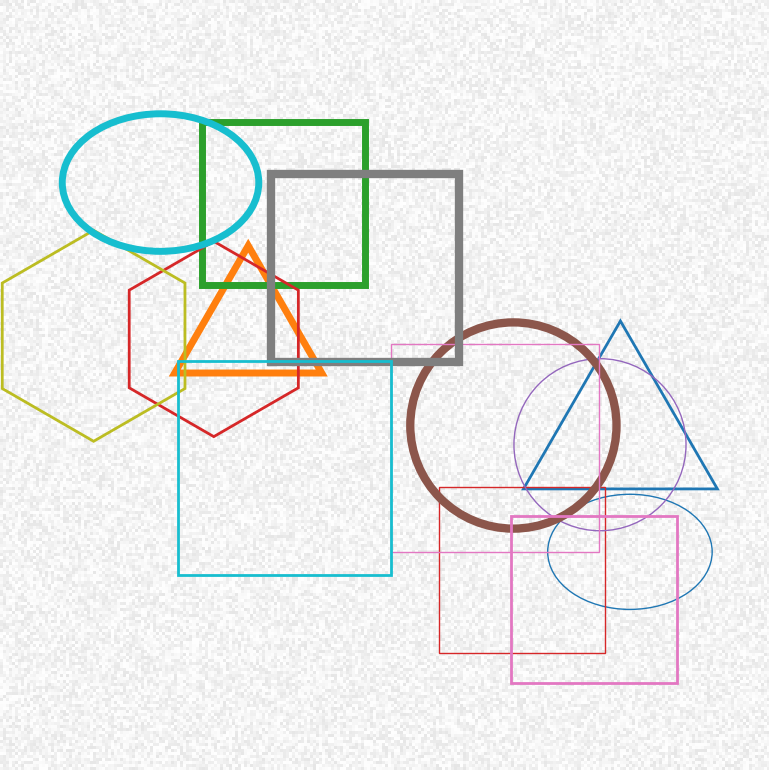[{"shape": "oval", "thickness": 0.5, "radius": 0.53, "center": [0.818, 0.283]}, {"shape": "triangle", "thickness": 1, "radius": 0.73, "center": [0.806, 0.438]}, {"shape": "triangle", "thickness": 2.5, "radius": 0.55, "center": [0.322, 0.571]}, {"shape": "square", "thickness": 2.5, "radius": 0.53, "center": [0.368, 0.736]}, {"shape": "square", "thickness": 0.5, "radius": 0.54, "center": [0.678, 0.259]}, {"shape": "hexagon", "thickness": 1, "radius": 0.63, "center": [0.278, 0.56]}, {"shape": "circle", "thickness": 0.5, "radius": 0.56, "center": [0.779, 0.422]}, {"shape": "circle", "thickness": 3, "radius": 0.67, "center": [0.667, 0.447]}, {"shape": "square", "thickness": 0.5, "radius": 0.67, "center": [0.643, 0.419]}, {"shape": "square", "thickness": 1, "radius": 0.54, "center": [0.771, 0.221]}, {"shape": "square", "thickness": 3, "radius": 0.61, "center": [0.474, 0.652]}, {"shape": "hexagon", "thickness": 1, "radius": 0.69, "center": [0.122, 0.564]}, {"shape": "oval", "thickness": 2.5, "radius": 0.64, "center": [0.208, 0.763]}, {"shape": "square", "thickness": 1, "radius": 0.69, "center": [0.37, 0.392]}]